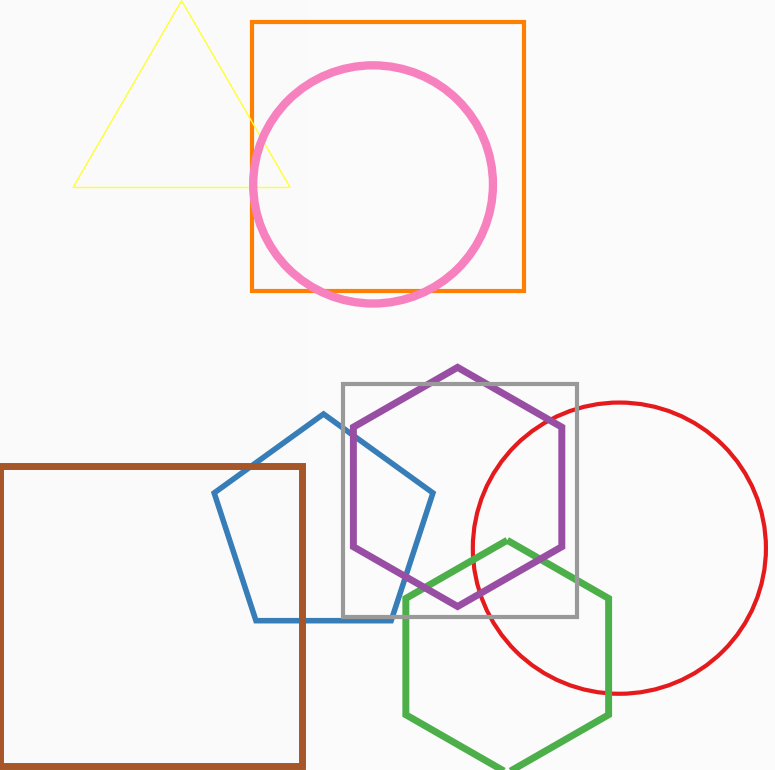[{"shape": "circle", "thickness": 1.5, "radius": 0.95, "center": [0.799, 0.288]}, {"shape": "pentagon", "thickness": 2, "radius": 0.74, "center": [0.417, 0.314]}, {"shape": "hexagon", "thickness": 2.5, "radius": 0.76, "center": [0.654, 0.147]}, {"shape": "hexagon", "thickness": 2.5, "radius": 0.78, "center": [0.59, 0.368]}, {"shape": "square", "thickness": 1.5, "radius": 0.88, "center": [0.501, 0.797]}, {"shape": "triangle", "thickness": 0.5, "radius": 0.81, "center": [0.234, 0.837]}, {"shape": "square", "thickness": 2.5, "radius": 0.97, "center": [0.194, 0.2]}, {"shape": "circle", "thickness": 3, "radius": 0.77, "center": [0.481, 0.76]}, {"shape": "square", "thickness": 1.5, "radius": 0.76, "center": [0.593, 0.35]}]